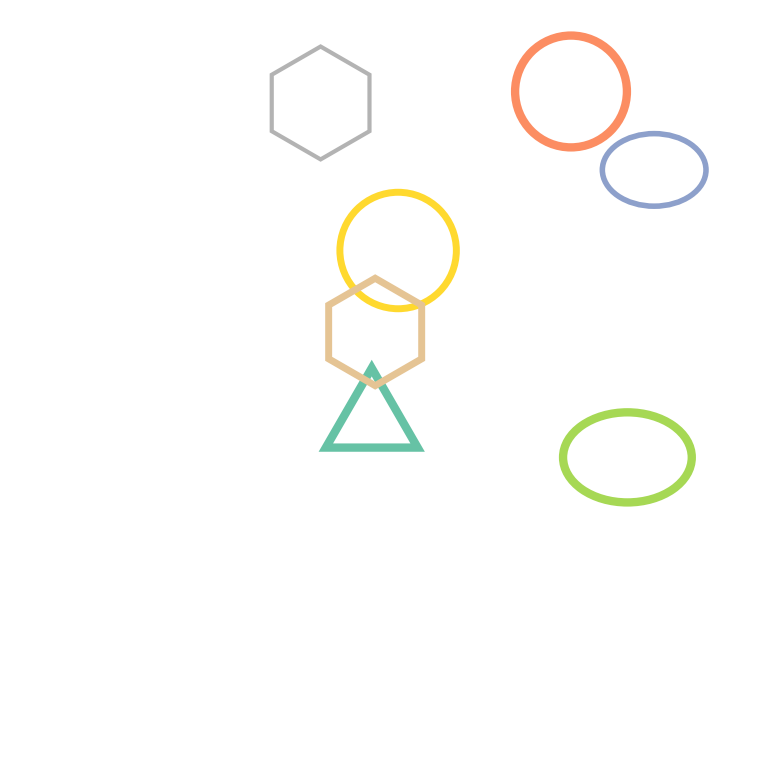[{"shape": "triangle", "thickness": 3, "radius": 0.34, "center": [0.483, 0.453]}, {"shape": "circle", "thickness": 3, "radius": 0.36, "center": [0.742, 0.881]}, {"shape": "oval", "thickness": 2, "radius": 0.34, "center": [0.85, 0.779]}, {"shape": "oval", "thickness": 3, "radius": 0.42, "center": [0.815, 0.406]}, {"shape": "circle", "thickness": 2.5, "radius": 0.38, "center": [0.517, 0.675]}, {"shape": "hexagon", "thickness": 2.5, "radius": 0.35, "center": [0.487, 0.569]}, {"shape": "hexagon", "thickness": 1.5, "radius": 0.37, "center": [0.416, 0.866]}]